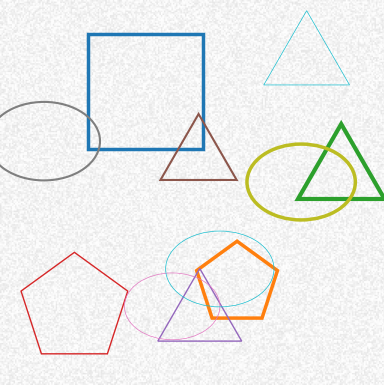[{"shape": "square", "thickness": 2.5, "radius": 0.75, "center": [0.378, 0.762]}, {"shape": "pentagon", "thickness": 2.5, "radius": 0.55, "center": [0.616, 0.263]}, {"shape": "triangle", "thickness": 3, "radius": 0.65, "center": [0.886, 0.548]}, {"shape": "pentagon", "thickness": 1, "radius": 0.73, "center": [0.193, 0.199]}, {"shape": "triangle", "thickness": 1, "radius": 0.63, "center": [0.519, 0.177]}, {"shape": "triangle", "thickness": 1.5, "radius": 0.57, "center": [0.516, 0.59]}, {"shape": "oval", "thickness": 0.5, "radius": 0.62, "center": [0.447, 0.204]}, {"shape": "oval", "thickness": 1.5, "radius": 0.73, "center": [0.114, 0.633]}, {"shape": "oval", "thickness": 2.5, "radius": 0.7, "center": [0.782, 0.527]}, {"shape": "triangle", "thickness": 0.5, "radius": 0.64, "center": [0.796, 0.844]}, {"shape": "oval", "thickness": 0.5, "radius": 0.7, "center": [0.571, 0.301]}]